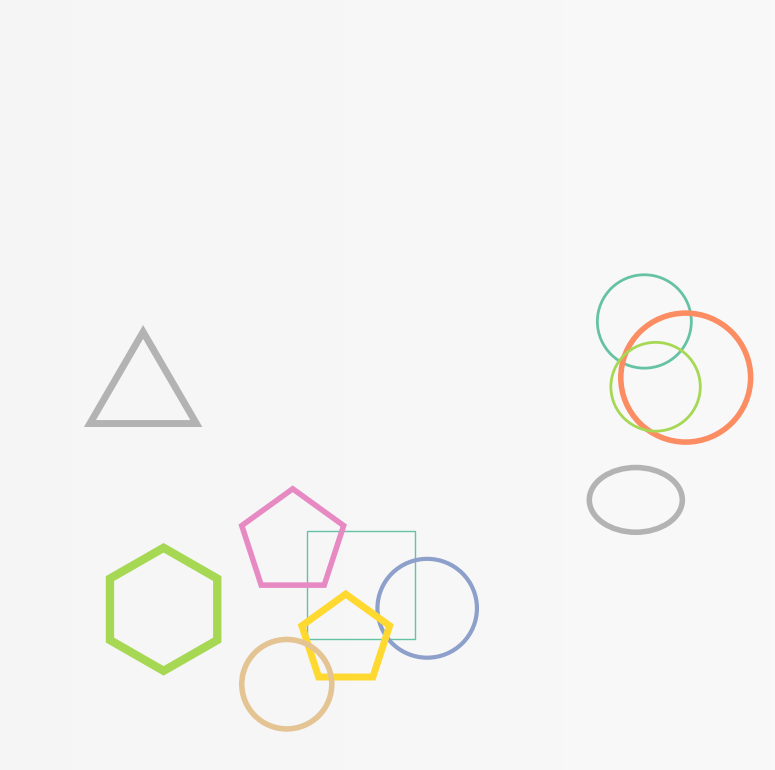[{"shape": "circle", "thickness": 1, "radius": 0.3, "center": [0.831, 0.583]}, {"shape": "square", "thickness": 0.5, "radius": 0.35, "center": [0.466, 0.24]}, {"shape": "circle", "thickness": 2, "radius": 0.42, "center": [0.885, 0.51]}, {"shape": "circle", "thickness": 1.5, "radius": 0.32, "center": [0.551, 0.21]}, {"shape": "pentagon", "thickness": 2, "radius": 0.35, "center": [0.378, 0.296]}, {"shape": "hexagon", "thickness": 3, "radius": 0.4, "center": [0.211, 0.209]}, {"shape": "circle", "thickness": 1, "radius": 0.29, "center": [0.846, 0.498]}, {"shape": "pentagon", "thickness": 2.5, "radius": 0.3, "center": [0.446, 0.169]}, {"shape": "circle", "thickness": 2, "radius": 0.29, "center": [0.37, 0.111]}, {"shape": "triangle", "thickness": 2.5, "radius": 0.4, "center": [0.185, 0.49]}, {"shape": "oval", "thickness": 2, "radius": 0.3, "center": [0.82, 0.351]}]